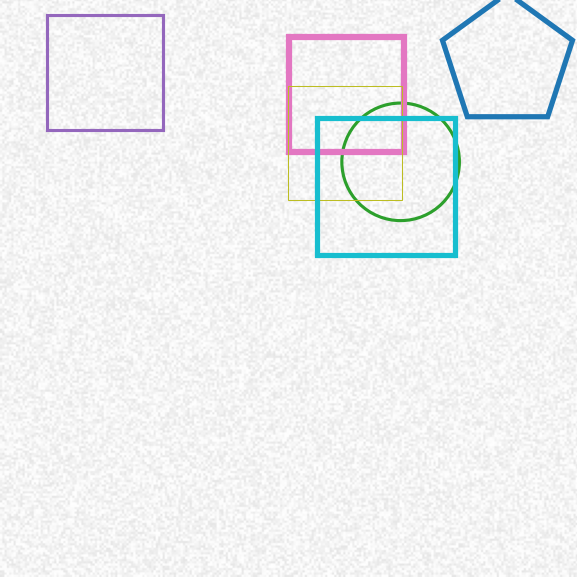[{"shape": "pentagon", "thickness": 2.5, "radius": 0.59, "center": [0.879, 0.893]}, {"shape": "circle", "thickness": 1.5, "radius": 0.51, "center": [0.694, 0.719]}, {"shape": "square", "thickness": 1.5, "radius": 0.5, "center": [0.182, 0.874]}, {"shape": "square", "thickness": 3, "radius": 0.5, "center": [0.599, 0.836]}, {"shape": "square", "thickness": 0.5, "radius": 0.49, "center": [0.597, 0.751]}, {"shape": "square", "thickness": 2.5, "radius": 0.6, "center": [0.668, 0.676]}]